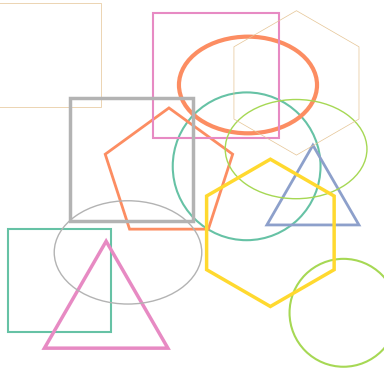[{"shape": "circle", "thickness": 1.5, "radius": 0.96, "center": [0.641, 0.568]}, {"shape": "square", "thickness": 1.5, "radius": 0.67, "center": [0.155, 0.272]}, {"shape": "pentagon", "thickness": 2, "radius": 0.87, "center": [0.439, 0.546]}, {"shape": "oval", "thickness": 3, "radius": 0.9, "center": [0.644, 0.779]}, {"shape": "triangle", "thickness": 2, "radius": 0.69, "center": [0.813, 0.485]}, {"shape": "triangle", "thickness": 2.5, "radius": 0.93, "center": [0.276, 0.188]}, {"shape": "square", "thickness": 1.5, "radius": 0.82, "center": [0.562, 0.803]}, {"shape": "circle", "thickness": 1.5, "radius": 0.7, "center": [0.892, 0.188]}, {"shape": "oval", "thickness": 1, "radius": 0.92, "center": [0.769, 0.613]}, {"shape": "hexagon", "thickness": 2.5, "radius": 0.96, "center": [0.702, 0.395]}, {"shape": "square", "thickness": 0.5, "radius": 0.68, "center": [0.127, 0.857]}, {"shape": "hexagon", "thickness": 0.5, "radius": 0.94, "center": [0.77, 0.785]}, {"shape": "square", "thickness": 2.5, "radius": 0.8, "center": [0.341, 0.586]}, {"shape": "oval", "thickness": 1, "radius": 0.96, "center": [0.332, 0.344]}]